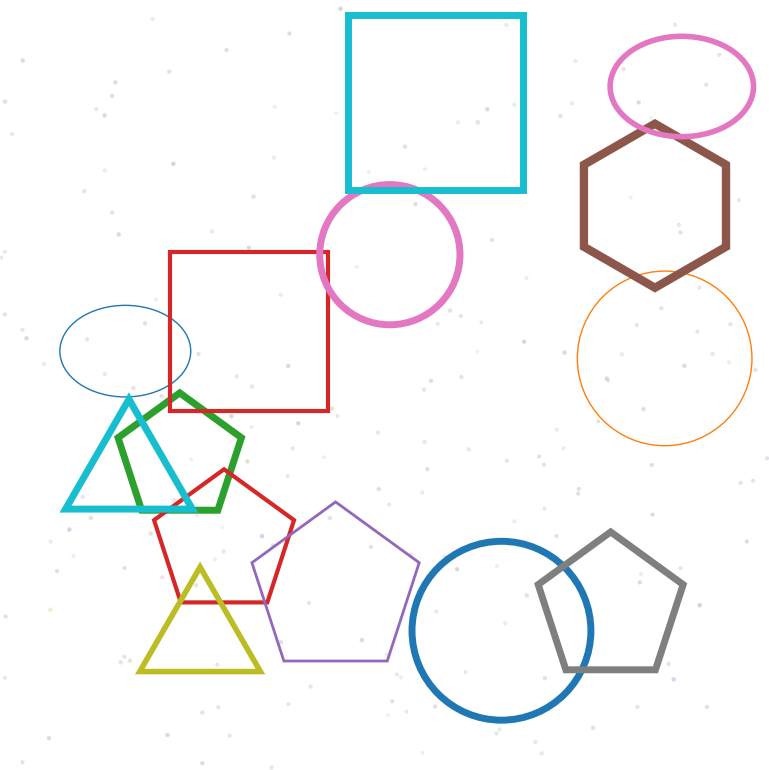[{"shape": "circle", "thickness": 2.5, "radius": 0.58, "center": [0.651, 0.181]}, {"shape": "oval", "thickness": 0.5, "radius": 0.42, "center": [0.163, 0.544]}, {"shape": "circle", "thickness": 0.5, "radius": 0.57, "center": [0.863, 0.535]}, {"shape": "pentagon", "thickness": 2.5, "radius": 0.42, "center": [0.233, 0.406]}, {"shape": "pentagon", "thickness": 1.5, "radius": 0.48, "center": [0.291, 0.295]}, {"shape": "square", "thickness": 1.5, "radius": 0.51, "center": [0.323, 0.569]}, {"shape": "pentagon", "thickness": 1, "radius": 0.57, "center": [0.436, 0.234]}, {"shape": "hexagon", "thickness": 3, "radius": 0.53, "center": [0.851, 0.733]}, {"shape": "circle", "thickness": 2.5, "radius": 0.46, "center": [0.506, 0.669]}, {"shape": "oval", "thickness": 2, "radius": 0.47, "center": [0.885, 0.888]}, {"shape": "pentagon", "thickness": 2.5, "radius": 0.49, "center": [0.793, 0.21]}, {"shape": "triangle", "thickness": 2, "radius": 0.45, "center": [0.26, 0.173]}, {"shape": "triangle", "thickness": 2.5, "radius": 0.48, "center": [0.167, 0.386]}, {"shape": "square", "thickness": 2.5, "radius": 0.57, "center": [0.566, 0.867]}]